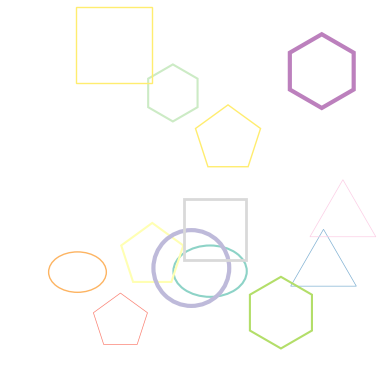[{"shape": "oval", "thickness": 1.5, "radius": 0.48, "center": [0.546, 0.296]}, {"shape": "pentagon", "thickness": 1.5, "radius": 0.42, "center": [0.395, 0.336]}, {"shape": "circle", "thickness": 3, "radius": 0.49, "center": [0.497, 0.304]}, {"shape": "pentagon", "thickness": 0.5, "radius": 0.37, "center": [0.313, 0.165]}, {"shape": "triangle", "thickness": 0.5, "radius": 0.49, "center": [0.84, 0.306]}, {"shape": "oval", "thickness": 1, "radius": 0.37, "center": [0.201, 0.293]}, {"shape": "hexagon", "thickness": 1.5, "radius": 0.47, "center": [0.73, 0.188]}, {"shape": "triangle", "thickness": 0.5, "radius": 0.49, "center": [0.891, 0.434]}, {"shape": "square", "thickness": 2, "radius": 0.4, "center": [0.558, 0.404]}, {"shape": "hexagon", "thickness": 3, "radius": 0.48, "center": [0.836, 0.815]}, {"shape": "hexagon", "thickness": 1.5, "radius": 0.37, "center": [0.449, 0.759]}, {"shape": "pentagon", "thickness": 1, "radius": 0.44, "center": [0.592, 0.639]}, {"shape": "square", "thickness": 1, "radius": 0.49, "center": [0.296, 0.883]}]